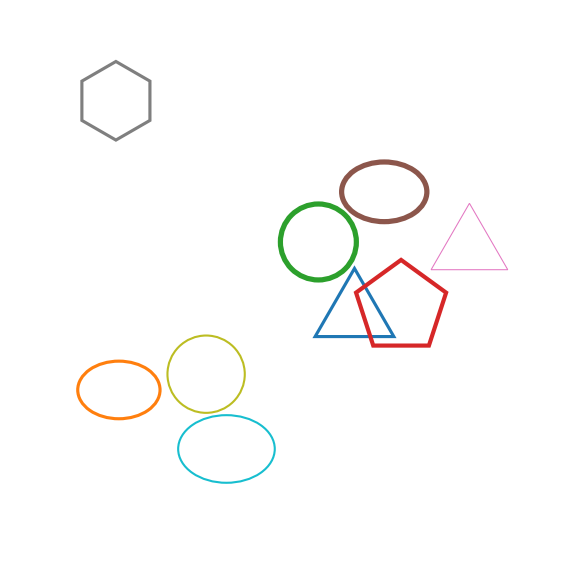[{"shape": "triangle", "thickness": 1.5, "radius": 0.39, "center": [0.614, 0.456]}, {"shape": "oval", "thickness": 1.5, "radius": 0.36, "center": [0.206, 0.324]}, {"shape": "circle", "thickness": 2.5, "radius": 0.33, "center": [0.551, 0.58]}, {"shape": "pentagon", "thickness": 2, "radius": 0.41, "center": [0.695, 0.467]}, {"shape": "oval", "thickness": 2.5, "radius": 0.37, "center": [0.665, 0.667]}, {"shape": "triangle", "thickness": 0.5, "radius": 0.38, "center": [0.813, 0.57]}, {"shape": "hexagon", "thickness": 1.5, "radius": 0.34, "center": [0.201, 0.825]}, {"shape": "circle", "thickness": 1, "radius": 0.33, "center": [0.357, 0.351]}, {"shape": "oval", "thickness": 1, "radius": 0.42, "center": [0.392, 0.222]}]